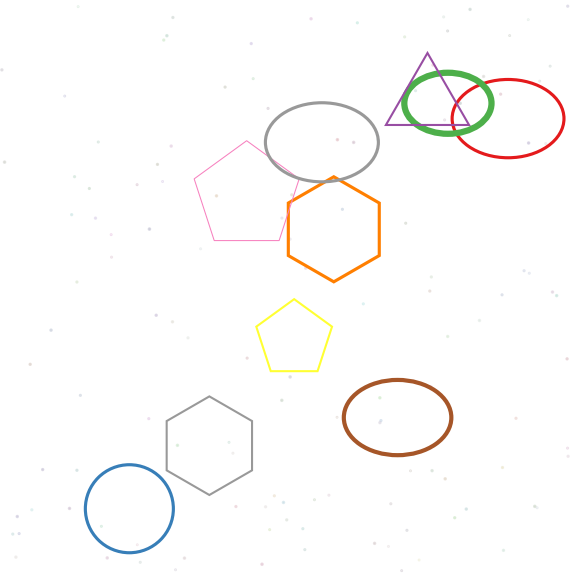[{"shape": "oval", "thickness": 1.5, "radius": 0.48, "center": [0.88, 0.794]}, {"shape": "circle", "thickness": 1.5, "radius": 0.38, "center": [0.224, 0.118]}, {"shape": "oval", "thickness": 3, "radius": 0.38, "center": [0.776, 0.82]}, {"shape": "triangle", "thickness": 1, "radius": 0.42, "center": [0.74, 0.824]}, {"shape": "hexagon", "thickness": 1.5, "radius": 0.45, "center": [0.578, 0.602]}, {"shape": "pentagon", "thickness": 1, "radius": 0.34, "center": [0.509, 0.412]}, {"shape": "oval", "thickness": 2, "radius": 0.47, "center": [0.688, 0.276]}, {"shape": "pentagon", "thickness": 0.5, "radius": 0.48, "center": [0.427, 0.66]}, {"shape": "oval", "thickness": 1.5, "radius": 0.49, "center": [0.557, 0.753]}, {"shape": "hexagon", "thickness": 1, "radius": 0.43, "center": [0.363, 0.227]}]